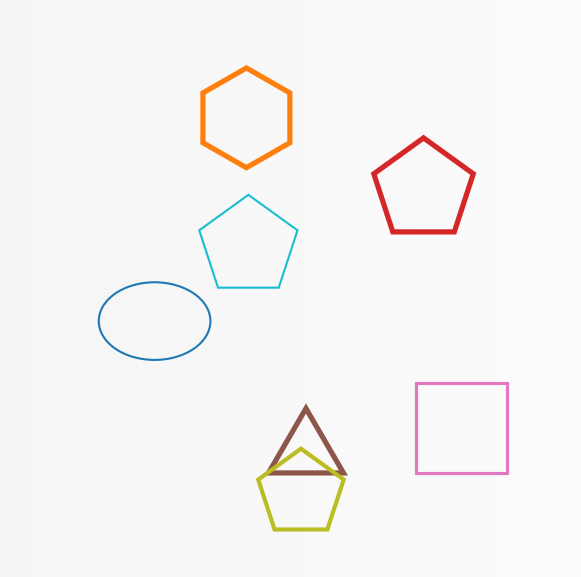[{"shape": "oval", "thickness": 1, "radius": 0.48, "center": [0.266, 0.443]}, {"shape": "hexagon", "thickness": 2.5, "radius": 0.43, "center": [0.424, 0.795]}, {"shape": "pentagon", "thickness": 2.5, "radius": 0.45, "center": [0.729, 0.67]}, {"shape": "triangle", "thickness": 2.5, "radius": 0.37, "center": [0.526, 0.217]}, {"shape": "square", "thickness": 1.5, "radius": 0.39, "center": [0.794, 0.258]}, {"shape": "pentagon", "thickness": 2, "radius": 0.39, "center": [0.518, 0.145]}, {"shape": "pentagon", "thickness": 1, "radius": 0.44, "center": [0.427, 0.573]}]